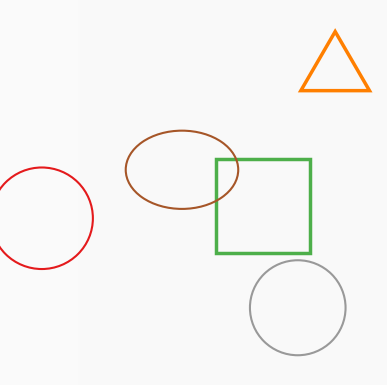[{"shape": "circle", "thickness": 1.5, "radius": 0.66, "center": [0.108, 0.433]}, {"shape": "square", "thickness": 2.5, "radius": 0.61, "center": [0.679, 0.465]}, {"shape": "triangle", "thickness": 2.5, "radius": 0.51, "center": [0.865, 0.816]}, {"shape": "oval", "thickness": 1.5, "radius": 0.73, "center": [0.47, 0.559]}, {"shape": "circle", "thickness": 1.5, "radius": 0.62, "center": [0.768, 0.201]}]